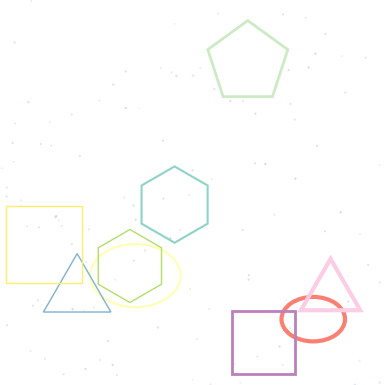[{"shape": "hexagon", "thickness": 1.5, "radius": 0.5, "center": [0.453, 0.469]}, {"shape": "oval", "thickness": 1.5, "radius": 0.59, "center": [0.352, 0.284]}, {"shape": "oval", "thickness": 3, "radius": 0.41, "center": [0.814, 0.171]}, {"shape": "triangle", "thickness": 1, "radius": 0.51, "center": [0.2, 0.24]}, {"shape": "hexagon", "thickness": 1, "radius": 0.47, "center": [0.337, 0.309]}, {"shape": "triangle", "thickness": 3, "radius": 0.44, "center": [0.859, 0.239]}, {"shape": "square", "thickness": 2, "radius": 0.41, "center": [0.684, 0.11]}, {"shape": "pentagon", "thickness": 2, "radius": 0.55, "center": [0.644, 0.837]}, {"shape": "square", "thickness": 1, "radius": 0.5, "center": [0.114, 0.365]}]